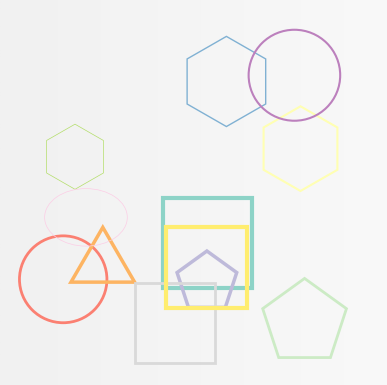[{"shape": "square", "thickness": 3, "radius": 0.58, "center": [0.536, 0.369]}, {"shape": "hexagon", "thickness": 1.5, "radius": 0.55, "center": [0.775, 0.614]}, {"shape": "pentagon", "thickness": 2.5, "radius": 0.4, "center": [0.534, 0.267]}, {"shape": "circle", "thickness": 2, "radius": 0.56, "center": [0.163, 0.275]}, {"shape": "hexagon", "thickness": 1, "radius": 0.59, "center": [0.584, 0.788]}, {"shape": "triangle", "thickness": 2.5, "radius": 0.47, "center": [0.265, 0.315]}, {"shape": "hexagon", "thickness": 0.5, "radius": 0.42, "center": [0.194, 0.593]}, {"shape": "oval", "thickness": 0.5, "radius": 0.53, "center": [0.222, 0.435]}, {"shape": "square", "thickness": 2, "radius": 0.52, "center": [0.451, 0.161]}, {"shape": "circle", "thickness": 1.5, "radius": 0.59, "center": [0.76, 0.805]}, {"shape": "pentagon", "thickness": 2, "radius": 0.57, "center": [0.786, 0.163]}, {"shape": "square", "thickness": 3, "radius": 0.53, "center": [0.533, 0.304]}]